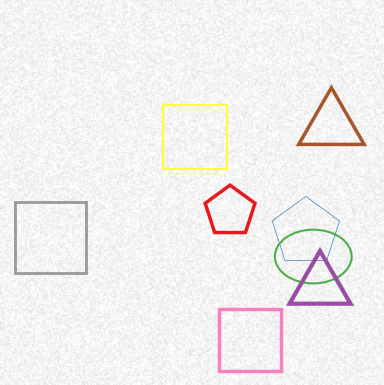[{"shape": "pentagon", "thickness": 2.5, "radius": 0.34, "center": [0.598, 0.451]}, {"shape": "pentagon", "thickness": 0.5, "radius": 0.46, "center": [0.794, 0.398]}, {"shape": "oval", "thickness": 1.5, "radius": 0.5, "center": [0.814, 0.334]}, {"shape": "triangle", "thickness": 3, "radius": 0.46, "center": [0.831, 0.257]}, {"shape": "square", "thickness": 1.5, "radius": 0.41, "center": [0.507, 0.644]}, {"shape": "triangle", "thickness": 2.5, "radius": 0.49, "center": [0.861, 0.674]}, {"shape": "square", "thickness": 2.5, "radius": 0.4, "center": [0.649, 0.116]}, {"shape": "square", "thickness": 2, "radius": 0.46, "center": [0.132, 0.384]}]